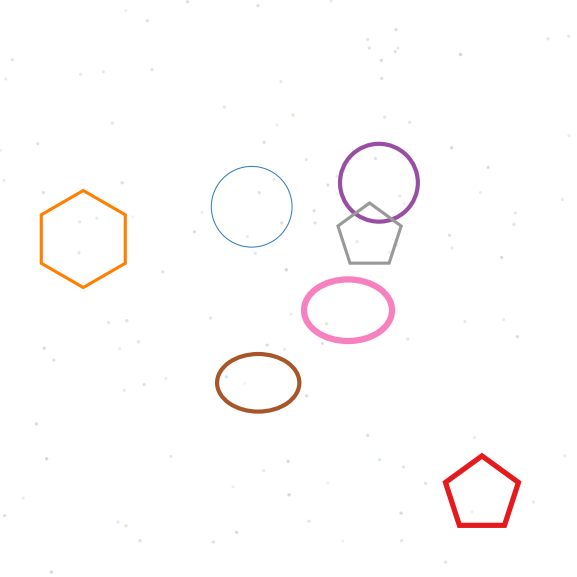[{"shape": "pentagon", "thickness": 2.5, "radius": 0.33, "center": [0.835, 0.143]}, {"shape": "circle", "thickness": 0.5, "radius": 0.35, "center": [0.436, 0.641]}, {"shape": "circle", "thickness": 2, "radius": 0.34, "center": [0.656, 0.683]}, {"shape": "hexagon", "thickness": 1.5, "radius": 0.42, "center": [0.144, 0.585]}, {"shape": "oval", "thickness": 2, "radius": 0.36, "center": [0.447, 0.336]}, {"shape": "oval", "thickness": 3, "radius": 0.38, "center": [0.603, 0.462]}, {"shape": "pentagon", "thickness": 1.5, "radius": 0.29, "center": [0.64, 0.59]}]